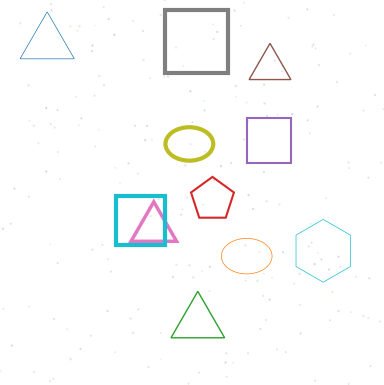[{"shape": "triangle", "thickness": 0.5, "radius": 0.41, "center": [0.123, 0.888]}, {"shape": "oval", "thickness": 0.5, "radius": 0.33, "center": [0.641, 0.335]}, {"shape": "triangle", "thickness": 1, "radius": 0.4, "center": [0.514, 0.163]}, {"shape": "pentagon", "thickness": 1.5, "radius": 0.29, "center": [0.552, 0.482]}, {"shape": "square", "thickness": 1.5, "radius": 0.29, "center": [0.699, 0.635]}, {"shape": "triangle", "thickness": 1, "radius": 0.31, "center": [0.701, 0.825]}, {"shape": "triangle", "thickness": 2.5, "radius": 0.34, "center": [0.399, 0.407]}, {"shape": "square", "thickness": 3, "radius": 0.41, "center": [0.51, 0.892]}, {"shape": "oval", "thickness": 3, "radius": 0.31, "center": [0.492, 0.626]}, {"shape": "square", "thickness": 3, "radius": 0.32, "center": [0.365, 0.428]}, {"shape": "hexagon", "thickness": 0.5, "radius": 0.41, "center": [0.84, 0.349]}]